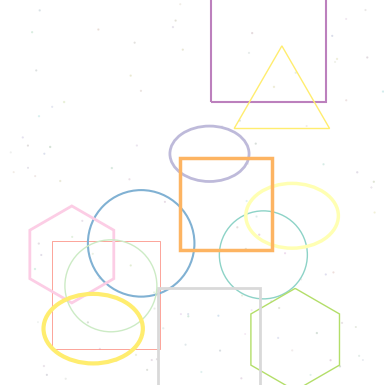[{"shape": "circle", "thickness": 1, "radius": 0.57, "center": [0.684, 0.338]}, {"shape": "oval", "thickness": 2.5, "radius": 0.6, "center": [0.759, 0.44]}, {"shape": "oval", "thickness": 2, "radius": 0.51, "center": [0.544, 0.601]}, {"shape": "square", "thickness": 0.5, "radius": 0.7, "center": [0.275, 0.233]}, {"shape": "circle", "thickness": 1.5, "radius": 0.69, "center": [0.367, 0.368]}, {"shape": "square", "thickness": 2.5, "radius": 0.59, "center": [0.587, 0.47]}, {"shape": "hexagon", "thickness": 1, "radius": 0.66, "center": [0.767, 0.118]}, {"shape": "hexagon", "thickness": 2, "radius": 0.63, "center": [0.187, 0.339]}, {"shape": "square", "thickness": 2, "radius": 0.67, "center": [0.543, 0.12]}, {"shape": "square", "thickness": 1.5, "radius": 0.75, "center": [0.697, 0.884]}, {"shape": "circle", "thickness": 1, "radius": 0.6, "center": [0.288, 0.258]}, {"shape": "oval", "thickness": 3, "radius": 0.65, "center": [0.242, 0.146]}, {"shape": "triangle", "thickness": 1, "radius": 0.72, "center": [0.732, 0.738]}]